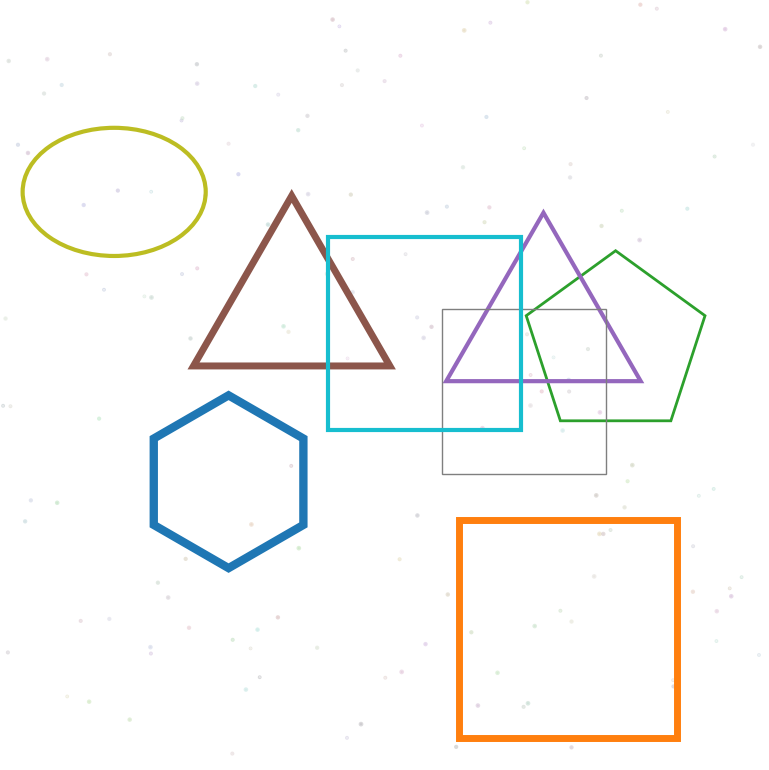[{"shape": "hexagon", "thickness": 3, "radius": 0.56, "center": [0.297, 0.374]}, {"shape": "square", "thickness": 2.5, "radius": 0.71, "center": [0.738, 0.183]}, {"shape": "pentagon", "thickness": 1, "radius": 0.61, "center": [0.799, 0.552]}, {"shape": "triangle", "thickness": 1.5, "radius": 0.73, "center": [0.706, 0.578]}, {"shape": "triangle", "thickness": 2.5, "radius": 0.74, "center": [0.379, 0.598]}, {"shape": "square", "thickness": 0.5, "radius": 0.54, "center": [0.681, 0.491]}, {"shape": "oval", "thickness": 1.5, "radius": 0.59, "center": [0.148, 0.751]}, {"shape": "square", "thickness": 1.5, "radius": 0.63, "center": [0.552, 0.567]}]